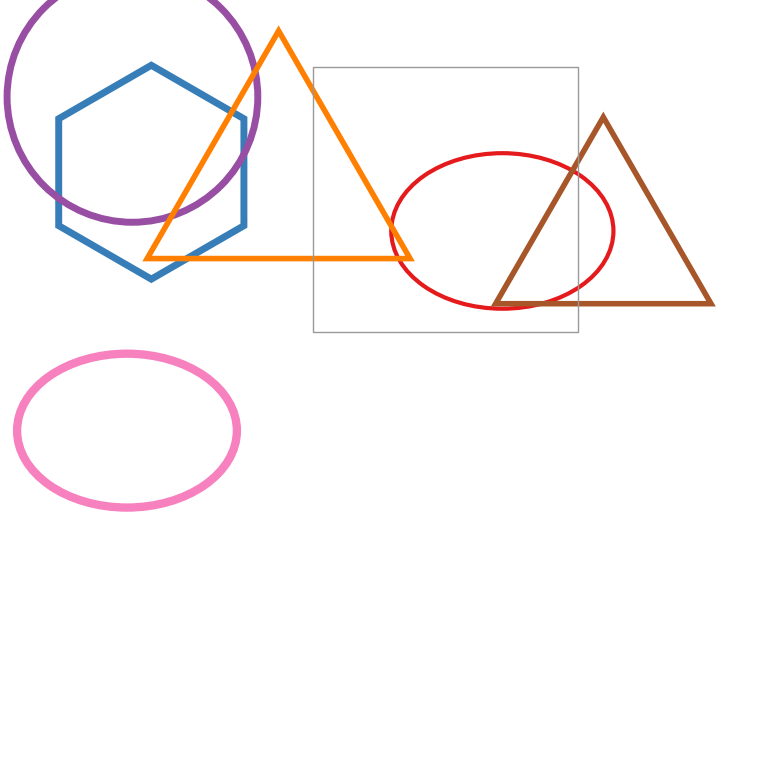[{"shape": "oval", "thickness": 1.5, "radius": 0.72, "center": [0.652, 0.7]}, {"shape": "hexagon", "thickness": 2.5, "radius": 0.69, "center": [0.197, 0.776]}, {"shape": "circle", "thickness": 2.5, "radius": 0.81, "center": [0.172, 0.874]}, {"shape": "triangle", "thickness": 2, "radius": 0.99, "center": [0.362, 0.763]}, {"shape": "triangle", "thickness": 2, "radius": 0.81, "center": [0.784, 0.686]}, {"shape": "oval", "thickness": 3, "radius": 0.71, "center": [0.165, 0.441]}, {"shape": "square", "thickness": 0.5, "radius": 0.86, "center": [0.579, 0.741]}]